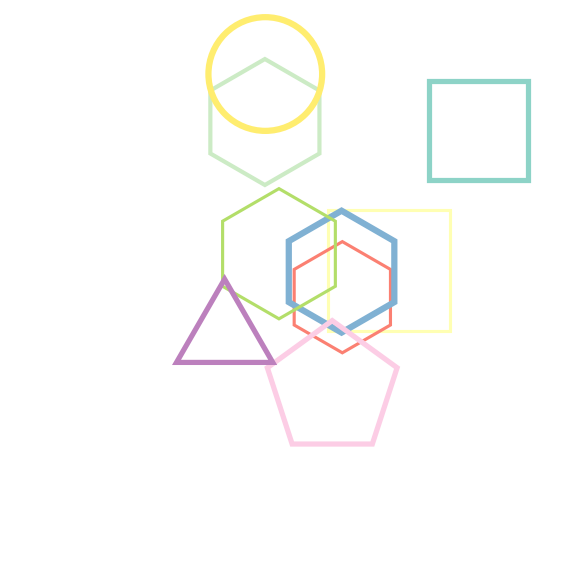[{"shape": "square", "thickness": 2.5, "radius": 0.43, "center": [0.828, 0.773]}, {"shape": "square", "thickness": 1.5, "radius": 0.53, "center": [0.674, 0.531]}, {"shape": "hexagon", "thickness": 1.5, "radius": 0.48, "center": [0.593, 0.484]}, {"shape": "hexagon", "thickness": 3, "radius": 0.53, "center": [0.591, 0.529]}, {"shape": "hexagon", "thickness": 1.5, "radius": 0.56, "center": [0.483, 0.56]}, {"shape": "pentagon", "thickness": 2.5, "radius": 0.59, "center": [0.575, 0.326]}, {"shape": "triangle", "thickness": 2.5, "radius": 0.48, "center": [0.389, 0.42]}, {"shape": "hexagon", "thickness": 2, "radius": 0.55, "center": [0.459, 0.788]}, {"shape": "circle", "thickness": 3, "radius": 0.49, "center": [0.459, 0.871]}]